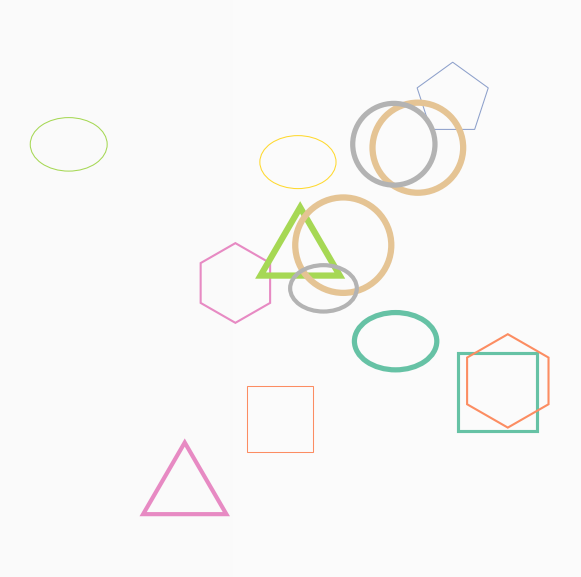[{"shape": "square", "thickness": 1.5, "radius": 0.34, "center": [0.856, 0.32]}, {"shape": "oval", "thickness": 2.5, "radius": 0.35, "center": [0.681, 0.408]}, {"shape": "hexagon", "thickness": 1, "radius": 0.4, "center": [0.874, 0.34]}, {"shape": "square", "thickness": 0.5, "radius": 0.29, "center": [0.482, 0.274]}, {"shape": "pentagon", "thickness": 0.5, "radius": 0.32, "center": [0.779, 0.827]}, {"shape": "triangle", "thickness": 2, "radius": 0.41, "center": [0.318, 0.15]}, {"shape": "hexagon", "thickness": 1, "radius": 0.34, "center": [0.405, 0.509]}, {"shape": "triangle", "thickness": 3, "radius": 0.39, "center": [0.516, 0.561]}, {"shape": "oval", "thickness": 0.5, "radius": 0.33, "center": [0.118, 0.749]}, {"shape": "oval", "thickness": 0.5, "radius": 0.33, "center": [0.513, 0.718]}, {"shape": "circle", "thickness": 3, "radius": 0.39, "center": [0.719, 0.743]}, {"shape": "circle", "thickness": 3, "radius": 0.41, "center": [0.591, 0.575]}, {"shape": "circle", "thickness": 2.5, "radius": 0.35, "center": [0.678, 0.749]}, {"shape": "oval", "thickness": 2, "radius": 0.29, "center": [0.557, 0.5]}]